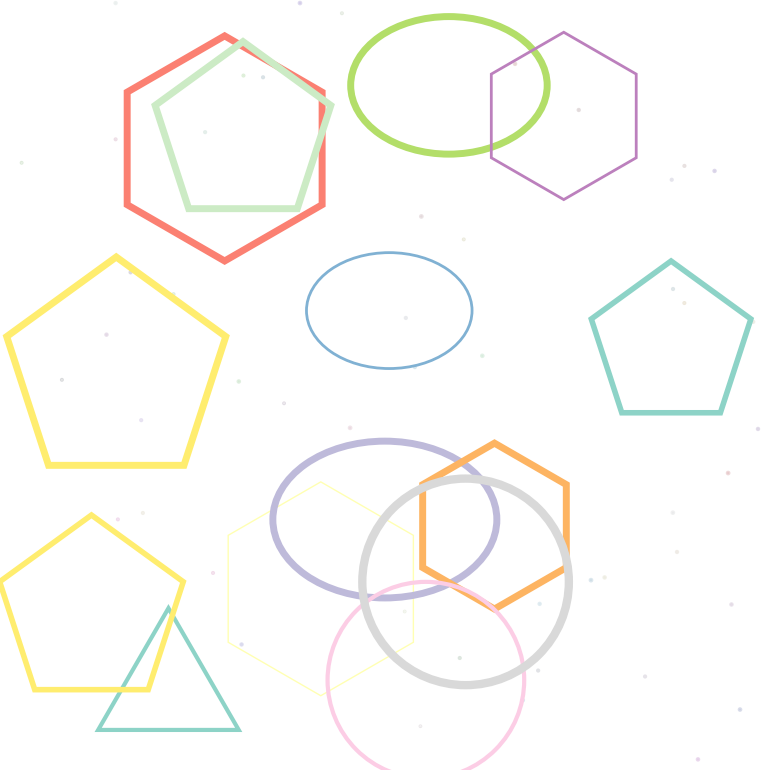[{"shape": "triangle", "thickness": 1.5, "radius": 0.53, "center": [0.219, 0.105]}, {"shape": "pentagon", "thickness": 2, "radius": 0.54, "center": [0.872, 0.552]}, {"shape": "hexagon", "thickness": 0.5, "radius": 0.69, "center": [0.417, 0.235]}, {"shape": "oval", "thickness": 2.5, "radius": 0.73, "center": [0.5, 0.325]}, {"shape": "hexagon", "thickness": 2.5, "radius": 0.73, "center": [0.292, 0.807]}, {"shape": "oval", "thickness": 1, "radius": 0.54, "center": [0.506, 0.597]}, {"shape": "hexagon", "thickness": 2.5, "radius": 0.54, "center": [0.642, 0.317]}, {"shape": "oval", "thickness": 2.5, "radius": 0.64, "center": [0.583, 0.889]}, {"shape": "circle", "thickness": 1.5, "radius": 0.64, "center": [0.553, 0.117]}, {"shape": "circle", "thickness": 3, "radius": 0.67, "center": [0.605, 0.244]}, {"shape": "hexagon", "thickness": 1, "radius": 0.54, "center": [0.732, 0.849]}, {"shape": "pentagon", "thickness": 2.5, "radius": 0.6, "center": [0.316, 0.826]}, {"shape": "pentagon", "thickness": 2.5, "radius": 0.75, "center": [0.151, 0.517]}, {"shape": "pentagon", "thickness": 2, "radius": 0.63, "center": [0.119, 0.206]}]